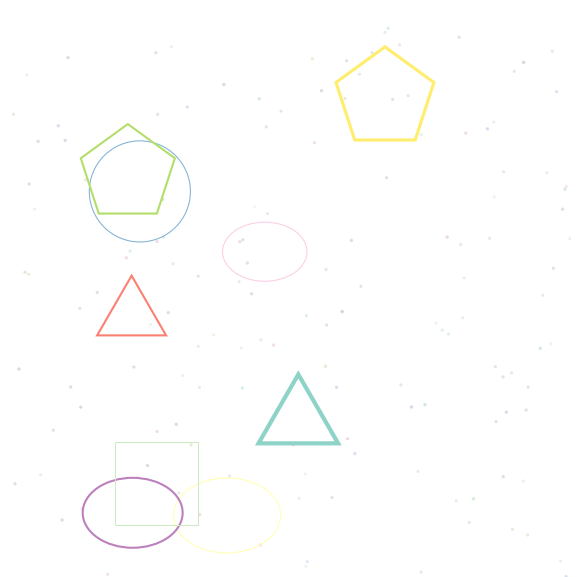[{"shape": "triangle", "thickness": 2, "radius": 0.4, "center": [0.517, 0.271]}, {"shape": "oval", "thickness": 0.5, "radius": 0.46, "center": [0.393, 0.107]}, {"shape": "triangle", "thickness": 1, "radius": 0.34, "center": [0.228, 0.453]}, {"shape": "circle", "thickness": 0.5, "radius": 0.44, "center": [0.242, 0.668]}, {"shape": "pentagon", "thickness": 1, "radius": 0.43, "center": [0.221, 0.699]}, {"shape": "oval", "thickness": 0.5, "radius": 0.37, "center": [0.458, 0.563]}, {"shape": "oval", "thickness": 1, "radius": 0.43, "center": [0.23, 0.111]}, {"shape": "square", "thickness": 0.5, "radius": 0.36, "center": [0.272, 0.162]}, {"shape": "pentagon", "thickness": 1.5, "radius": 0.45, "center": [0.667, 0.829]}]